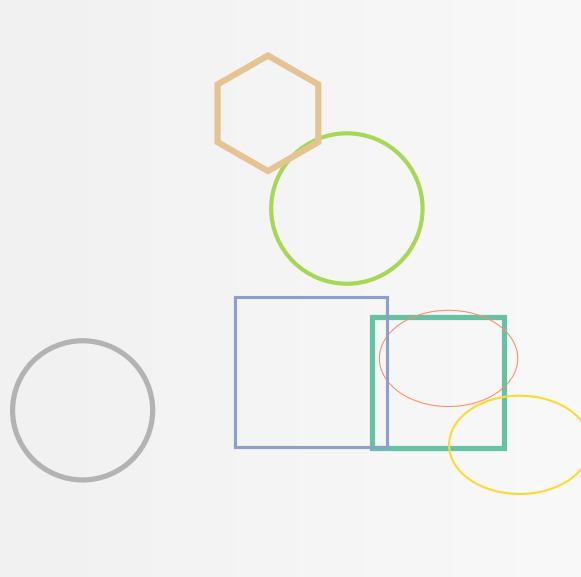[{"shape": "square", "thickness": 2.5, "radius": 0.57, "center": [0.753, 0.337]}, {"shape": "oval", "thickness": 0.5, "radius": 0.6, "center": [0.772, 0.379]}, {"shape": "square", "thickness": 1.5, "radius": 0.65, "center": [0.535, 0.355]}, {"shape": "circle", "thickness": 2, "radius": 0.65, "center": [0.597, 0.638]}, {"shape": "oval", "thickness": 1, "radius": 0.61, "center": [0.894, 0.229]}, {"shape": "hexagon", "thickness": 3, "radius": 0.5, "center": [0.461, 0.803]}, {"shape": "circle", "thickness": 2.5, "radius": 0.6, "center": [0.142, 0.289]}]